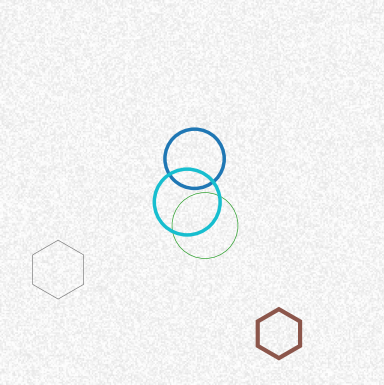[{"shape": "circle", "thickness": 2.5, "radius": 0.39, "center": [0.505, 0.588]}, {"shape": "circle", "thickness": 0.5, "radius": 0.43, "center": [0.532, 0.414]}, {"shape": "hexagon", "thickness": 3, "radius": 0.32, "center": [0.724, 0.133]}, {"shape": "hexagon", "thickness": 0.5, "radius": 0.38, "center": [0.151, 0.3]}, {"shape": "circle", "thickness": 2.5, "radius": 0.43, "center": [0.486, 0.475]}]